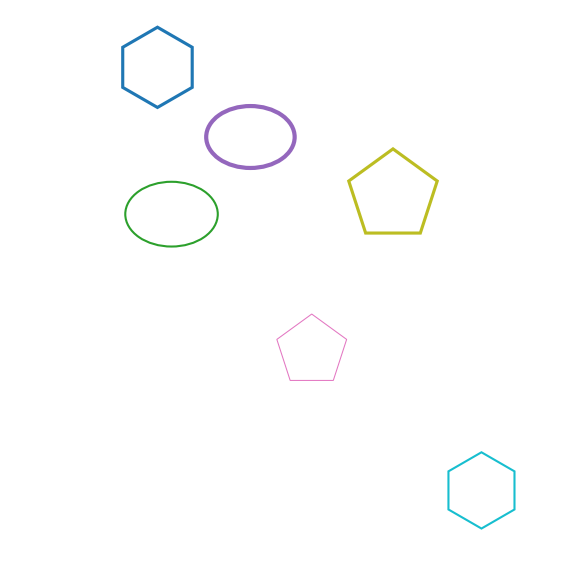[{"shape": "hexagon", "thickness": 1.5, "radius": 0.35, "center": [0.273, 0.883]}, {"shape": "oval", "thickness": 1, "radius": 0.4, "center": [0.297, 0.628]}, {"shape": "oval", "thickness": 2, "radius": 0.38, "center": [0.434, 0.762]}, {"shape": "pentagon", "thickness": 0.5, "radius": 0.32, "center": [0.54, 0.392]}, {"shape": "pentagon", "thickness": 1.5, "radius": 0.4, "center": [0.681, 0.661]}, {"shape": "hexagon", "thickness": 1, "radius": 0.33, "center": [0.834, 0.15]}]